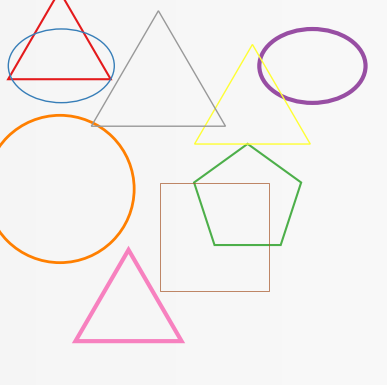[{"shape": "triangle", "thickness": 1.5, "radius": 0.76, "center": [0.153, 0.871]}, {"shape": "oval", "thickness": 1, "radius": 0.68, "center": [0.158, 0.829]}, {"shape": "pentagon", "thickness": 1.5, "radius": 0.73, "center": [0.639, 0.481]}, {"shape": "oval", "thickness": 3, "radius": 0.69, "center": [0.806, 0.829]}, {"shape": "circle", "thickness": 2, "radius": 0.96, "center": [0.155, 0.509]}, {"shape": "triangle", "thickness": 1, "radius": 0.86, "center": [0.651, 0.712]}, {"shape": "square", "thickness": 0.5, "radius": 0.7, "center": [0.553, 0.384]}, {"shape": "triangle", "thickness": 3, "radius": 0.79, "center": [0.332, 0.193]}, {"shape": "triangle", "thickness": 1, "radius": 1.0, "center": [0.409, 0.772]}]